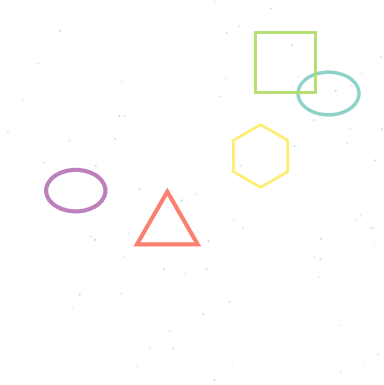[{"shape": "oval", "thickness": 2.5, "radius": 0.4, "center": [0.853, 0.757]}, {"shape": "triangle", "thickness": 3, "radius": 0.46, "center": [0.435, 0.411]}, {"shape": "square", "thickness": 2, "radius": 0.39, "center": [0.74, 0.838]}, {"shape": "oval", "thickness": 3, "radius": 0.38, "center": [0.197, 0.505]}, {"shape": "hexagon", "thickness": 2, "radius": 0.41, "center": [0.677, 0.595]}]